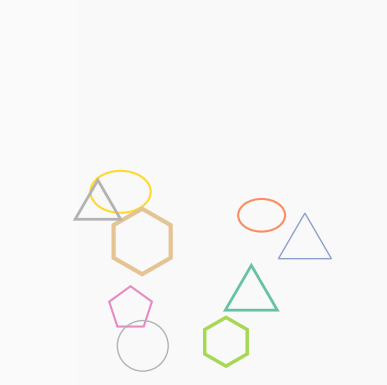[{"shape": "triangle", "thickness": 2, "radius": 0.39, "center": [0.649, 0.233]}, {"shape": "oval", "thickness": 1.5, "radius": 0.3, "center": [0.675, 0.441]}, {"shape": "triangle", "thickness": 1, "radius": 0.39, "center": [0.787, 0.368]}, {"shape": "pentagon", "thickness": 1.5, "radius": 0.29, "center": [0.337, 0.199]}, {"shape": "hexagon", "thickness": 2.5, "radius": 0.32, "center": [0.583, 0.112]}, {"shape": "oval", "thickness": 1.5, "radius": 0.39, "center": [0.311, 0.502]}, {"shape": "hexagon", "thickness": 3, "radius": 0.43, "center": [0.367, 0.373]}, {"shape": "triangle", "thickness": 2, "radius": 0.34, "center": [0.253, 0.464]}, {"shape": "circle", "thickness": 1, "radius": 0.33, "center": [0.368, 0.102]}]